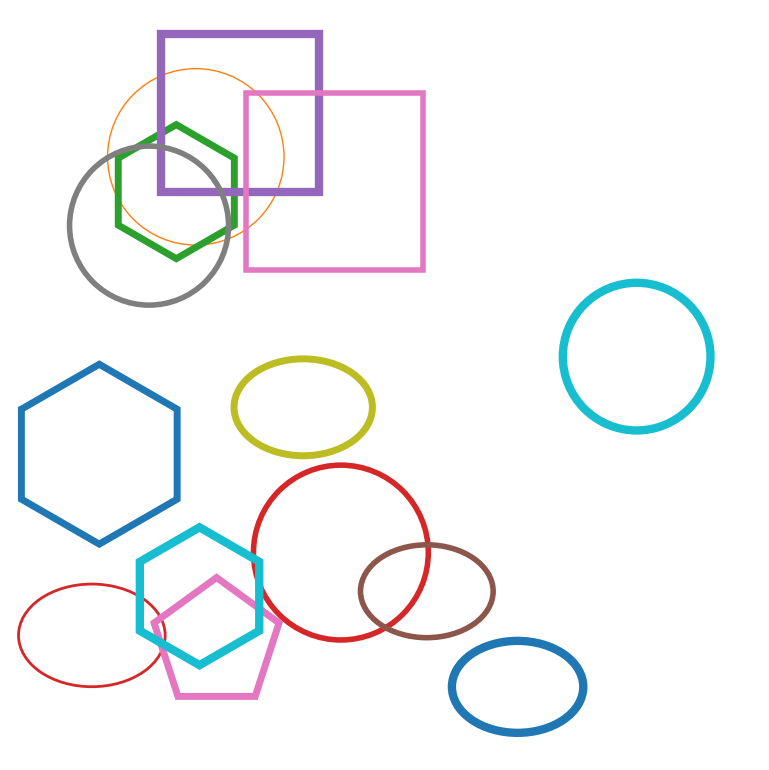[{"shape": "oval", "thickness": 3, "radius": 0.43, "center": [0.672, 0.108]}, {"shape": "hexagon", "thickness": 2.5, "radius": 0.58, "center": [0.129, 0.41]}, {"shape": "circle", "thickness": 0.5, "radius": 0.57, "center": [0.254, 0.796]}, {"shape": "hexagon", "thickness": 2.5, "radius": 0.44, "center": [0.229, 0.751]}, {"shape": "circle", "thickness": 2, "radius": 0.57, "center": [0.443, 0.282]}, {"shape": "oval", "thickness": 1, "radius": 0.48, "center": [0.119, 0.175]}, {"shape": "square", "thickness": 3, "radius": 0.51, "center": [0.311, 0.853]}, {"shape": "oval", "thickness": 2, "radius": 0.43, "center": [0.554, 0.232]}, {"shape": "square", "thickness": 2, "radius": 0.58, "center": [0.435, 0.764]}, {"shape": "pentagon", "thickness": 2.5, "radius": 0.43, "center": [0.281, 0.165]}, {"shape": "circle", "thickness": 2, "radius": 0.52, "center": [0.194, 0.707]}, {"shape": "oval", "thickness": 2.5, "radius": 0.45, "center": [0.394, 0.471]}, {"shape": "circle", "thickness": 3, "radius": 0.48, "center": [0.827, 0.537]}, {"shape": "hexagon", "thickness": 3, "radius": 0.45, "center": [0.259, 0.226]}]